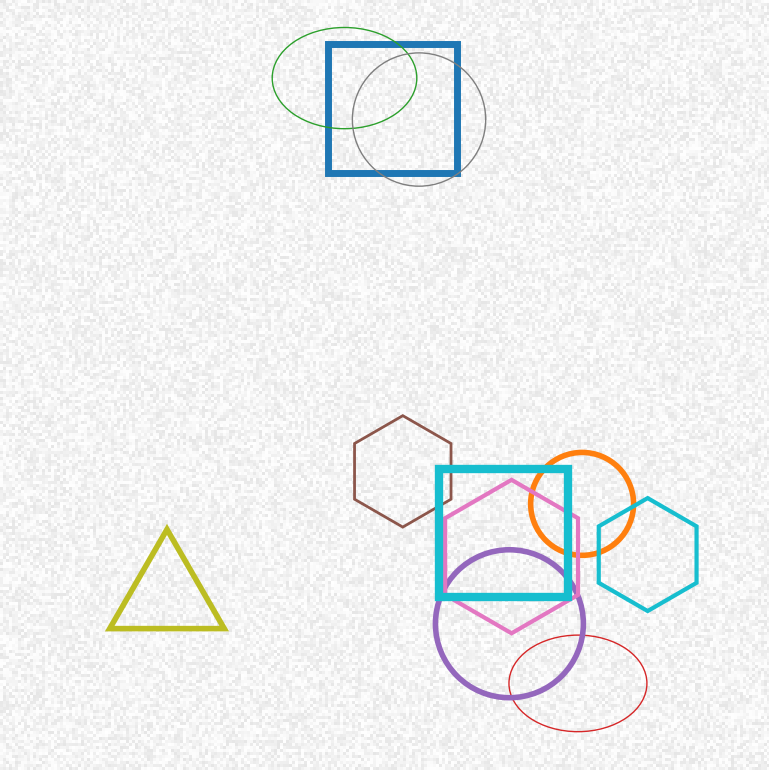[{"shape": "square", "thickness": 2.5, "radius": 0.42, "center": [0.51, 0.858]}, {"shape": "circle", "thickness": 2, "radius": 0.33, "center": [0.756, 0.346]}, {"shape": "oval", "thickness": 0.5, "radius": 0.47, "center": [0.447, 0.899]}, {"shape": "oval", "thickness": 0.5, "radius": 0.45, "center": [0.751, 0.112]}, {"shape": "circle", "thickness": 2, "radius": 0.48, "center": [0.662, 0.19]}, {"shape": "hexagon", "thickness": 1, "radius": 0.36, "center": [0.523, 0.388]}, {"shape": "hexagon", "thickness": 1.5, "radius": 0.5, "center": [0.664, 0.277]}, {"shape": "circle", "thickness": 0.5, "radius": 0.43, "center": [0.544, 0.845]}, {"shape": "triangle", "thickness": 2, "radius": 0.43, "center": [0.217, 0.227]}, {"shape": "hexagon", "thickness": 1.5, "radius": 0.37, "center": [0.841, 0.28]}, {"shape": "square", "thickness": 3, "radius": 0.42, "center": [0.654, 0.308]}]